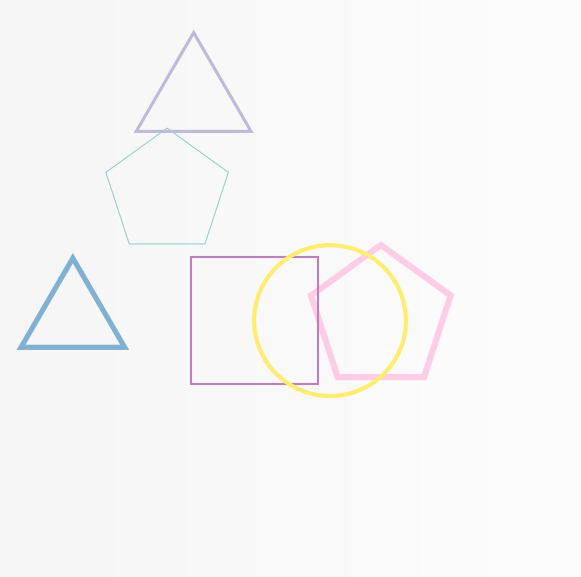[{"shape": "pentagon", "thickness": 0.5, "radius": 0.55, "center": [0.288, 0.666]}, {"shape": "triangle", "thickness": 1.5, "radius": 0.57, "center": [0.333, 0.829]}, {"shape": "triangle", "thickness": 2.5, "radius": 0.51, "center": [0.125, 0.449]}, {"shape": "pentagon", "thickness": 3, "radius": 0.63, "center": [0.655, 0.448]}, {"shape": "square", "thickness": 1, "radius": 0.55, "center": [0.438, 0.444]}, {"shape": "circle", "thickness": 2, "radius": 0.65, "center": [0.568, 0.444]}]